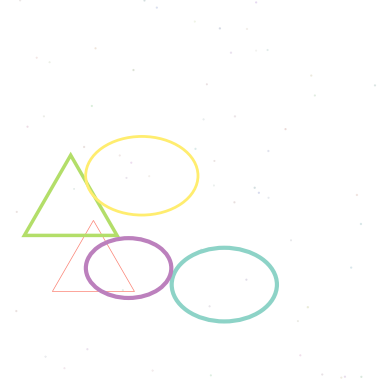[{"shape": "oval", "thickness": 3, "radius": 0.68, "center": [0.583, 0.261]}, {"shape": "triangle", "thickness": 0.5, "radius": 0.62, "center": [0.243, 0.304]}, {"shape": "triangle", "thickness": 2.5, "radius": 0.69, "center": [0.184, 0.458]}, {"shape": "oval", "thickness": 3, "radius": 0.55, "center": [0.334, 0.304]}, {"shape": "oval", "thickness": 2, "radius": 0.73, "center": [0.368, 0.544]}]